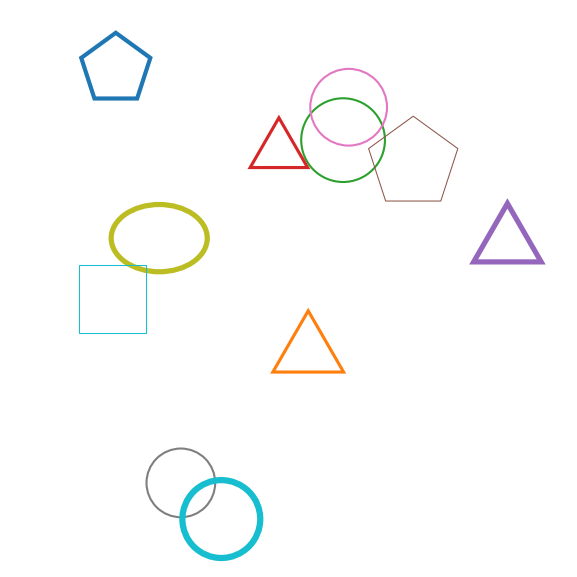[{"shape": "pentagon", "thickness": 2, "radius": 0.31, "center": [0.2, 0.879]}, {"shape": "triangle", "thickness": 1.5, "radius": 0.35, "center": [0.534, 0.39]}, {"shape": "circle", "thickness": 1, "radius": 0.36, "center": [0.594, 0.756]}, {"shape": "triangle", "thickness": 1.5, "radius": 0.29, "center": [0.483, 0.738]}, {"shape": "triangle", "thickness": 2.5, "radius": 0.34, "center": [0.879, 0.579]}, {"shape": "pentagon", "thickness": 0.5, "radius": 0.41, "center": [0.716, 0.717]}, {"shape": "circle", "thickness": 1, "radius": 0.33, "center": [0.604, 0.813]}, {"shape": "circle", "thickness": 1, "radius": 0.3, "center": [0.313, 0.163]}, {"shape": "oval", "thickness": 2.5, "radius": 0.42, "center": [0.276, 0.587]}, {"shape": "square", "thickness": 0.5, "radius": 0.29, "center": [0.195, 0.481]}, {"shape": "circle", "thickness": 3, "radius": 0.34, "center": [0.383, 0.1]}]